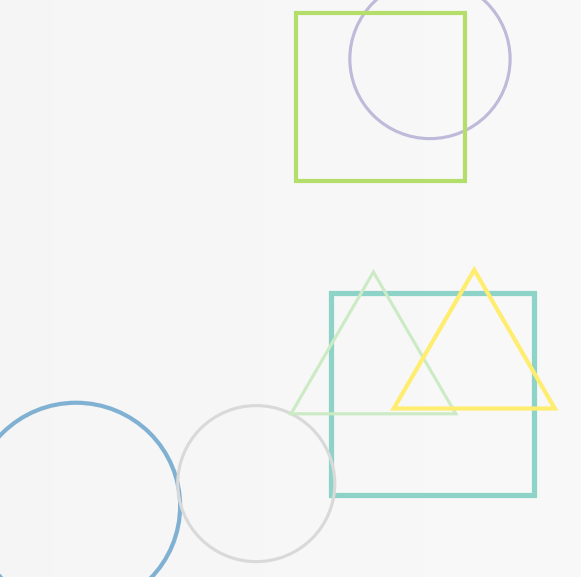[{"shape": "square", "thickness": 2.5, "radius": 0.87, "center": [0.744, 0.317]}, {"shape": "circle", "thickness": 1.5, "radius": 0.69, "center": [0.74, 0.897]}, {"shape": "circle", "thickness": 2, "radius": 0.89, "center": [0.131, 0.123]}, {"shape": "square", "thickness": 2, "radius": 0.73, "center": [0.654, 0.832]}, {"shape": "circle", "thickness": 1.5, "radius": 0.68, "center": [0.441, 0.162]}, {"shape": "triangle", "thickness": 1.5, "radius": 0.82, "center": [0.642, 0.364]}, {"shape": "triangle", "thickness": 2, "radius": 0.8, "center": [0.816, 0.372]}]